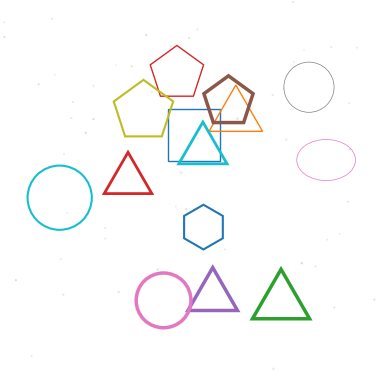[{"shape": "square", "thickness": 1, "radius": 0.34, "center": [0.504, 0.65]}, {"shape": "hexagon", "thickness": 1.5, "radius": 0.29, "center": [0.528, 0.41]}, {"shape": "triangle", "thickness": 1, "radius": 0.4, "center": [0.613, 0.699]}, {"shape": "triangle", "thickness": 2.5, "radius": 0.43, "center": [0.73, 0.215]}, {"shape": "triangle", "thickness": 2, "radius": 0.36, "center": [0.333, 0.533]}, {"shape": "pentagon", "thickness": 1, "radius": 0.36, "center": [0.46, 0.809]}, {"shape": "triangle", "thickness": 2.5, "radius": 0.37, "center": [0.553, 0.231]}, {"shape": "pentagon", "thickness": 2.5, "radius": 0.34, "center": [0.593, 0.736]}, {"shape": "oval", "thickness": 0.5, "radius": 0.38, "center": [0.847, 0.584]}, {"shape": "circle", "thickness": 2.5, "radius": 0.36, "center": [0.425, 0.22]}, {"shape": "circle", "thickness": 0.5, "radius": 0.33, "center": [0.803, 0.773]}, {"shape": "pentagon", "thickness": 1.5, "radius": 0.41, "center": [0.373, 0.711]}, {"shape": "triangle", "thickness": 2, "radius": 0.36, "center": [0.527, 0.611]}, {"shape": "circle", "thickness": 1.5, "radius": 0.42, "center": [0.155, 0.486]}]